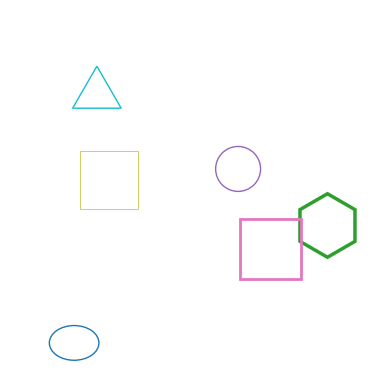[{"shape": "oval", "thickness": 1, "radius": 0.32, "center": [0.193, 0.109]}, {"shape": "hexagon", "thickness": 2.5, "radius": 0.41, "center": [0.851, 0.414]}, {"shape": "circle", "thickness": 1, "radius": 0.29, "center": [0.618, 0.561]}, {"shape": "square", "thickness": 2, "radius": 0.39, "center": [0.702, 0.354]}, {"shape": "square", "thickness": 0.5, "radius": 0.37, "center": [0.283, 0.533]}, {"shape": "triangle", "thickness": 1, "radius": 0.36, "center": [0.252, 0.755]}]